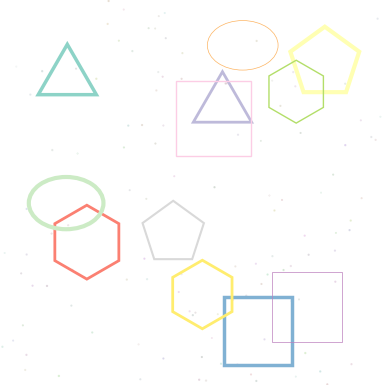[{"shape": "triangle", "thickness": 2.5, "radius": 0.44, "center": [0.175, 0.798]}, {"shape": "pentagon", "thickness": 3, "radius": 0.47, "center": [0.844, 0.837]}, {"shape": "triangle", "thickness": 2, "radius": 0.44, "center": [0.578, 0.726]}, {"shape": "hexagon", "thickness": 2, "radius": 0.48, "center": [0.226, 0.371]}, {"shape": "square", "thickness": 2.5, "radius": 0.44, "center": [0.67, 0.14]}, {"shape": "oval", "thickness": 0.5, "radius": 0.46, "center": [0.63, 0.882]}, {"shape": "hexagon", "thickness": 1, "radius": 0.41, "center": [0.769, 0.762]}, {"shape": "square", "thickness": 1, "radius": 0.49, "center": [0.555, 0.692]}, {"shape": "pentagon", "thickness": 1.5, "radius": 0.42, "center": [0.45, 0.395]}, {"shape": "square", "thickness": 0.5, "radius": 0.46, "center": [0.798, 0.203]}, {"shape": "oval", "thickness": 3, "radius": 0.48, "center": [0.172, 0.472]}, {"shape": "hexagon", "thickness": 2, "radius": 0.44, "center": [0.526, 0.235]}]